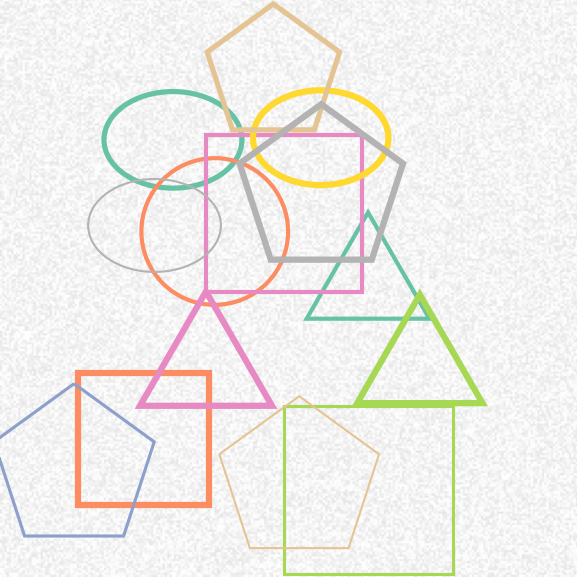[{"shape": "oval", "thickness": 2.5, "radius": 0.6, "center": [0.299, 0.757]}, {"shape": "triangle", "thickness": 2, "radius": 0.61, "center": [0.637, 0.509]}, {"shape": "circle", "thickness": 2, "radius": 0.64, "center": [0.372, 0.598]}, {"shape": "square", "thickness": 3, "radius": 0.57, "center": [0.249, 0.239]}, {"shape": "pentagon", "thickness": 1.5, "radius": 0.73, "center": [0.128, 0.189]}, {"shape": "triangle", "thickness": 3, "radius": 0.66, "center": [0.357, 0.362]}, {"shape": "square", "thickness": 2, "radius": 0.68, "center": [0.492, 0.629]}, {"shape": "triangle", "thickness": 3, "radius": 0.63, "center": [0.727, 0.364]}, {"shape": "square", "thickness": 1.5, "radius": 0.73, "center": [0.638, 0.151]}, {"shape": "oval", "thickness": 3, "radius": 0.59, "center": [0.555, 0.761]}, {"shape": "pentagon", "thickness": 1, "radius": 0.73, "center": [0.518, 0.168]}, {"shape": "pentagon", "thickness": 2.5, "radius": 0.6, "center": [0.473, 0.872]}, {"shape": "pentagon", "thickness": 3, "radius": 0.74, "center": [0.556, 0.67]}, {"shape": "oval", "thickness": 1, "radius": 0.57, "center": [0.268, 0.609]}]